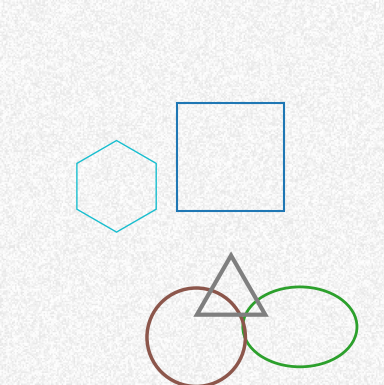[{"shape": "square", "thickness": 1.5, "radius": 0.7, "center": [0.599, 0.593]}, {"shape": "oval", "thickness": 2, "radius": 0.74, "center": [0.779, 0.151]}, {"shape": "circle", "thickness": 2.5, "radius": 0.64, "center": [0.51, 0.124]}, {"shape": "triangle", "thickness": 3, "radius": 0.51, "center": [0.6, 0.234]}, {"shape": "hexagon", "thickness": 1, "radius": 0.59, "center": [0.303, 0.516]}]